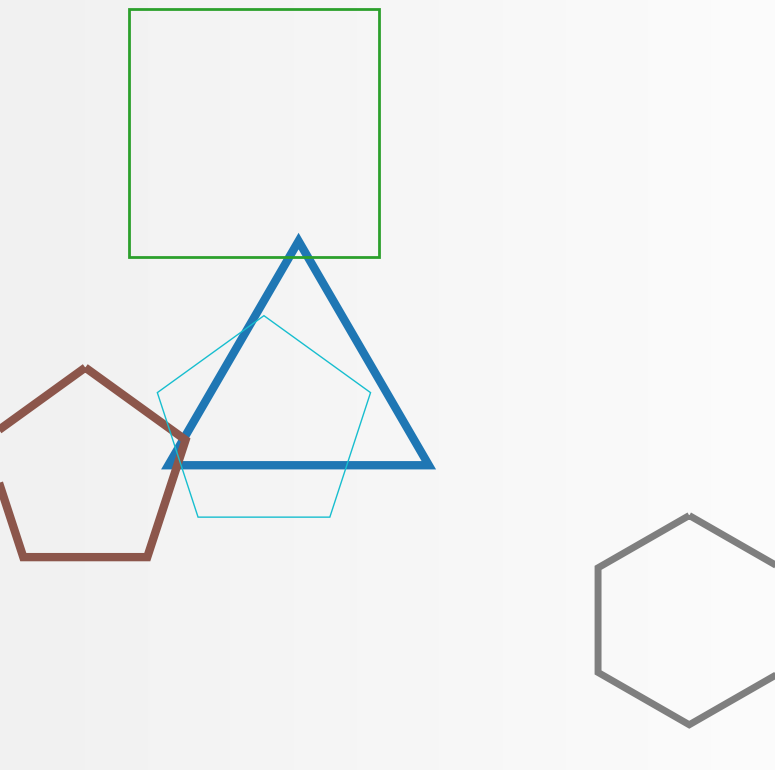[{"shape": "triangle", "thickness": 3, "radius": 0.97, "center": [0.385, 0.493]}, {"shape": "square", "thickness": 1, "radius": 0.81, "center": [0.328, 0.828]}, {"shape": "pentagon", "thickness": 3, "radius": 0.68, "center": [0.11, 0.387]}, {"shape": "hexagon", "thickness": 2.5, "radius": 0.68, "center": [0.889, 0.195]}, {"shape": "pentagon", "thickness": 0.5, "radius": 0.72, "center": [0.341, 0.445]}]